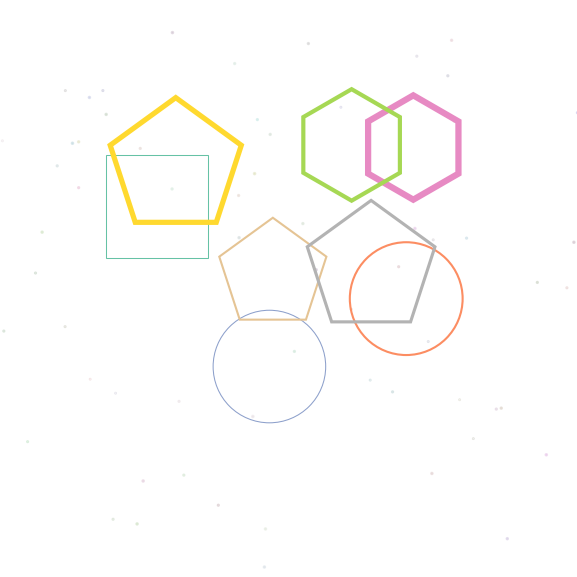[{"shape": "square", "thickness": 0.5, "radius": 0.44, "center": [0.272, 0.642]}, {"shape": "circle", "thickness": 1, "radius": 0.49, "center": [0.703, 0.482]}, {"shape": "circle", "thickness": 0.5, "radius": 0.49, "center": [0.467, 0.364]}, {"shape": "hexagon", "thickness": 3, "radius": 0.45, "center": [0.716, 0.744]}, {"shape": "hexagon", "thickness": 2, "radius": 0.48, "center": [0.609, 0.748]}, {"shape": "pentagon", "thickness": 2.5, "radius": 0.6, "center": [0.304, 0.711]}, {"shape": "pentagon", "thickness": 1, "radius": 0.49, "center": [0.472, 0.525]}, {"shape": "pentagon", "thickness": 1.5, "radius": 0.58, "center": [0.643, 0.536]}]